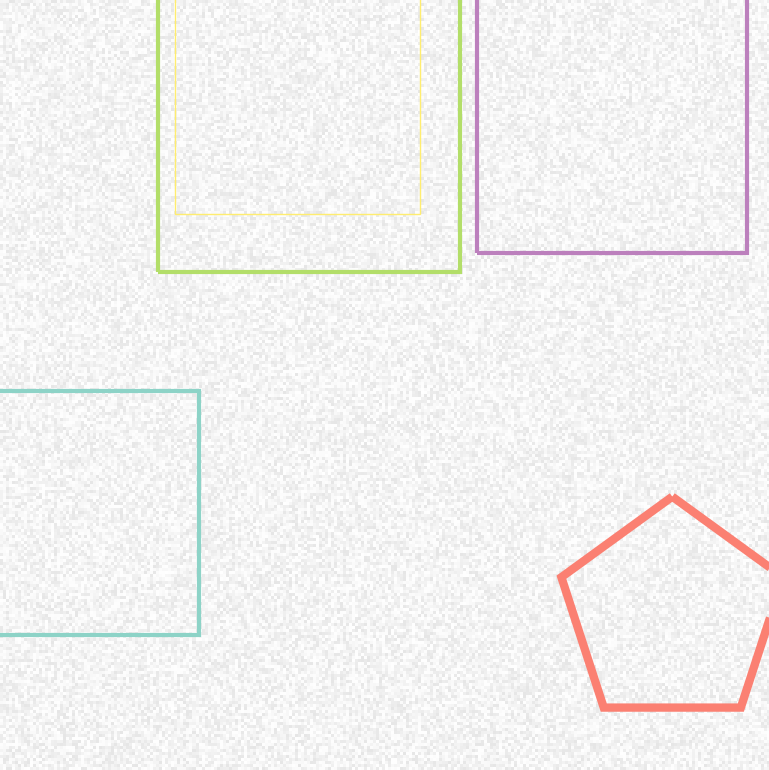[{"shape": "square", "thickness": 1.5, "radius": 0.79, "center": [0.1, 0.334]}, {"shape": "pentagon", "thickness": 3, "radius": 0.76, "center": [0.873, 0.204]}, {"shape": "square", "thickness": 1.5, "radius": 0.98, "center": [0.402, 0.844]}, {"shape": "square", "thickness": 1.5, "radius": 0.87, "center": [0.795, 0.846]}, {"shape": "square", "thickness": 0.5, "radius": 0.79, "center": [0.386, 0.881]}]